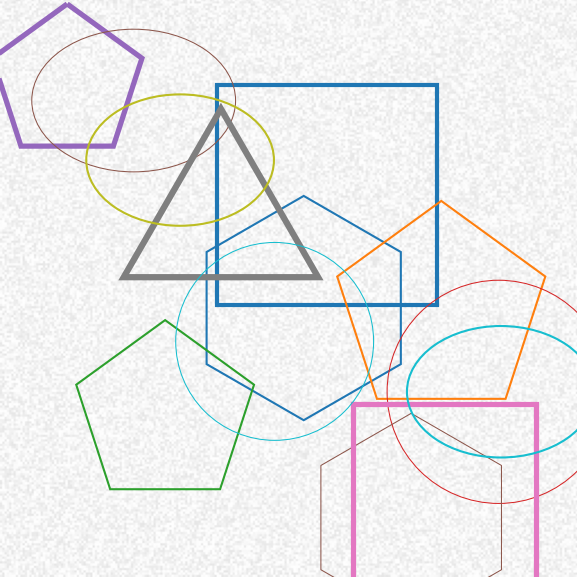[{"shape": "hexagon", "thickness": 1, "radius": 0.97, "center": [0.526, 0.466]}, {"shape": "square", "thickness": 2, "radius": 0.95, "center": [0.566, 0.661]}, {"shape": "pentagon", "thickness": 1, "radius": 0.95, "center": [0.764, 0.462]}, {"shape": "pentagon", "thickness": 1, "radius": 0.81, "center": [0.286, 0.283]}, {"shape": "circle", "thickness": 0.5, "radius": 0.97, "center": [0.864, 0.321]}, {"shape": "pentagon", "thickness": 2.5, "radius": 0.68, "center": [0.116, 0.856]}, {"shape": "hexagon", "thickness": 0.5, "radius": 0.9, "center": [0.712, 0.103]}, {"shape": "oval", "thickness": 0.5, "radius": 0.88, "center": [0.231, 0.825]}, {"shape": "square", "thickness": 2.5, "radius": 0.79, "center": [0.77, 0.141]}, {"shape": "triangle", "thickness": 3, "radius": 0.97, "center": [0.383, 0.616]}, {"shape": "oval", "thickness": 1, "radius": 0.81, "center": [0.312, 0.722]}, {"shape": "oval", "thickness": 1, "radius": 0.81, "center": [0.867, 0.321]}, {"shape": "circle", "thickness": 0.5, "radius": 0.86, "center": [0.476, 0.408]}]